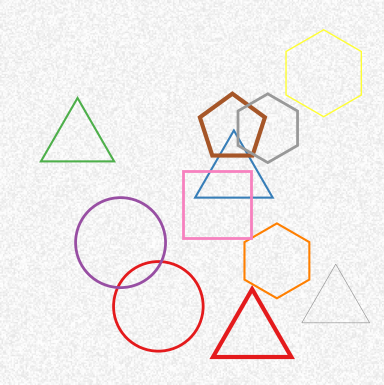[{"shape": "triangle", "thickness": 3, "radius": 0.59, "center": [0.655, 0.131]}, {"shape": "circle", "thickness": 2, "radius": 0.58, "center": [0.411, 0.204]}, {"shape": "triangle", "thickness": 1.5, "radius": 0.58, "center": [0.608, 0.545]}, {"shape": "triangle", "thickness": 1.5, "radius": 0.55, "center": [0.201, 0.636]}, {"shape": "circle", "thickness": 2, "radius": 0.58, "center": [0.313, 0.37]}, {"shape": "hexagon", "thickness": 1.5, "radius": 0.49, "center": [0.719, 0.322]}, {"shape": "hexagon", "thickness": 1, "radius": 0.56, "center": [0.841, 0.81]}, {"shape": "pentagon", "thickness": 3, "radius": 0.44, "center": [0.604, 0.668]}, {"shape": "square", "thickness": 2, "radius": 0.44, "center": [0.563, 0.469]}, {"shape": "hexagon", "thickness": 2, "radius": 0.45, "center": [0.696, 0.667]}, {"shape": "triangle", "thickness": 0.5, "radius": 0.51, "center": [0.872, 0.212]}]